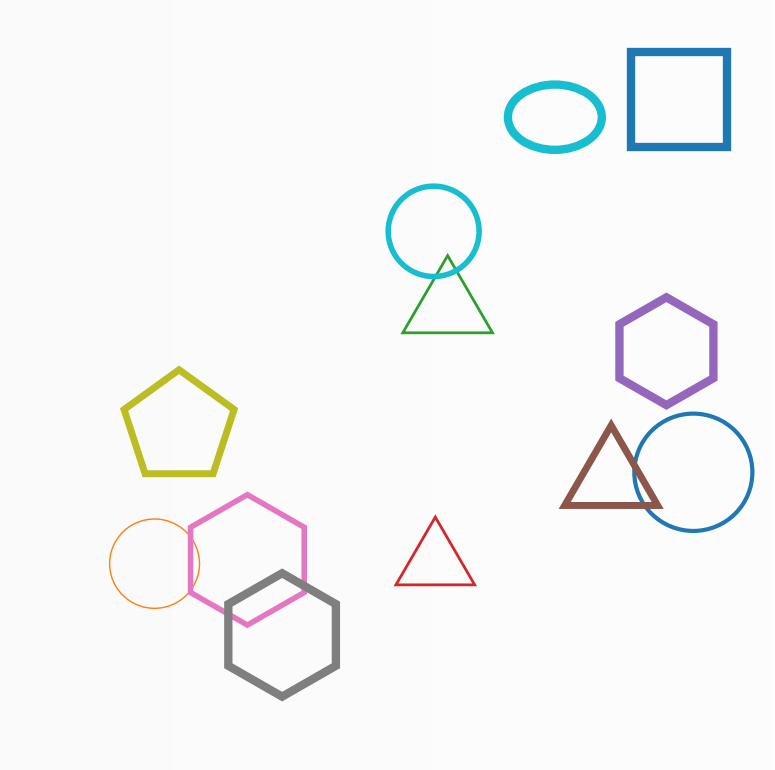[{"shape": "circle", "thickness": 1.5, "radius": 0.38, "center": [0.895, 0.387]}, {"shape": "square", "thickness": 3, "radius": 0.31, "center": [0.876, 0.87]}, {"shape": "circle", "thickness": 0.5, "radius": 0.29, "center": [0.199, 0.268]}, {"shape": "triangle", "thickness": 1, "radius": 0.33, "center": [0.578, 0.601]}, {"shape": "triangle", "thickness": 1, "radius": 0.29, "center": [0.562, 0.27]}, {"shape": "hexagon", "thickness": 3, "radius": 0.35, "center": [0.86, 0.544]}, {"shape": "triangle", "thickness": 2.5, "radius": 0.35, "center": [0.789, 0.378]}, {"shape": "hexagon", "thickness": 2, "radius": 0.42, "center": [0.319, 0.273]}, {"shape": "hexagon", "thickness": 3, "radius": 0.4, "center": [0.364, 0.175]}, {"shape": "pentagon", "thickness": 2.5, "radius": 0.37, "center": [0.231, 0.445]}, {"shape": "circle", "thickness": 2, "radius": 0.29, "center": [0.56, 0.7]}, {"shape": "oval", "thickness": 3, "radius": 0.3, "center": [0.716, 0.848]}]